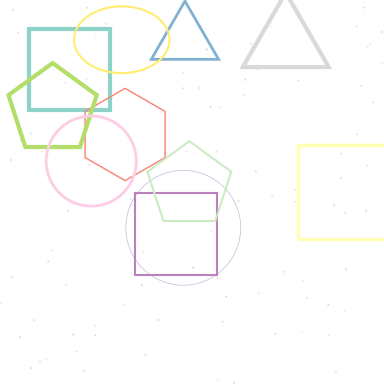[{"shape": "square", "thickness": 3, "radius": 0.53, "center": [0.18, 0.819]}, {"shape": "square", "thickness": 2.5, "radius": 0.61, "center": [0.898, 0.501]}, {"shape": "circle", "thickness": 0.5, "radius": 0.75, "center": [0.476, 0.408]}, {"shape": "hexagon", "thickness": 1, "radius": 0.6, "center": [0.325, 0.651]}, {"shape": "triangle", "thickness": 2, "radius": 0.5, "center": [0.48, 0.896]}, {"shape": "pentagon", "thickness": 3, "radius": 0.6, "center": [0.137, 0.716]}, {"shape": "circle", "thickness": 2, "radius": 0.59, "center": [0.237, 0.582]}, {"shape": "triangle", "thickness": 3, "radius": 0.64, "center": [0.742, 0.89]}, {"shape": "square", "thickness": 1.5, "radius": 0.53, "center": [0.456, 0.392]}, {"shape": "pentagon", "thickness": 1.5, "radius": 0.57, "center": [0.492, 0.519]}, {"shape": "oval", "thickness": 1.5, "radius": 0.62, "center": [0.316, 0.897]}]